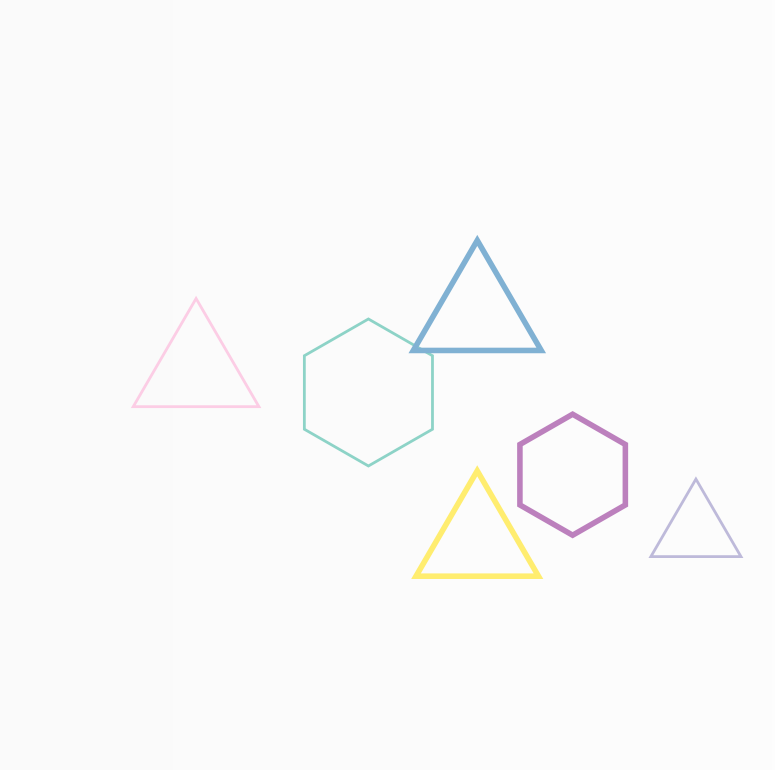[{"shape": "hexagon", "thickness": 1, "radius": 0.48, "center": [0.475, 0.49]}, {"shape": "triangle", "thickness": 1, "radius": 0.34, "center": [0.898, 0.311]}, {"shape": "triangle", "thickness": 2, "radius": 0.48, "center": [0.616, 0.592]}, {"shape": "triangle", "thickness": 1, "radius": 0.47, "center": [0.253, 0.519]}, {"shape": "hexagon", "thickness": 2, "radius": 0.39, "center": [0.739, 0.383]}, {"shape": "triangle", "thickness": 2, "radius": 0.46, "center": [0.616, 0.297]}]